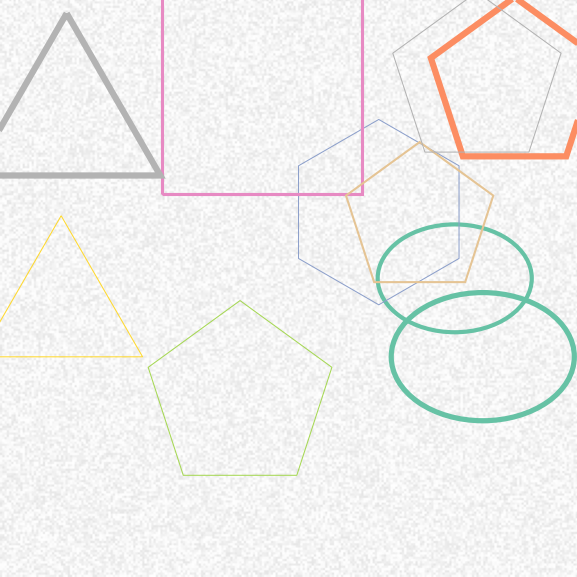[{"shape": "oval", "thickness": 2, "radius": 0.67, "center": [0.787, 0.517]}, {"shape": "oval", "thickness": 2.5, "radius": 0.79, "center": [0.836, 0.382]}, {"shape": "pentagon", "thickness": 3, "radius": 0.76, "center": [0.891, 0.852]}, {"shape": "hexagon", "thickness": 0.5, "radius": 0.8, "center": [0.656, 0.632]}, {"shape": "square", "thickness": 1.5, "radius": 0.87, "center": [0.454, 0.836]}, {"shape": "pentagon", "thickness": 0.5, "radius": 0.84, "center": [0.416, 0.311]}, {"shape": "triangle", "thickness": 0.5, "radius": 0.81, "center": [0.106, 0.463]}, {"shape": "pentagon", "thickness": 1, "radius": 0.67, "center": [0.727, 0.619]}, {"shape": "triangle", "thickness": 3, "radius": 0.94, "center": [0.115, 0.789]}, {"shape": "pentagon", "thickness": 0.5, "radius": 0.77, "center": [0.826, 0.86]}]